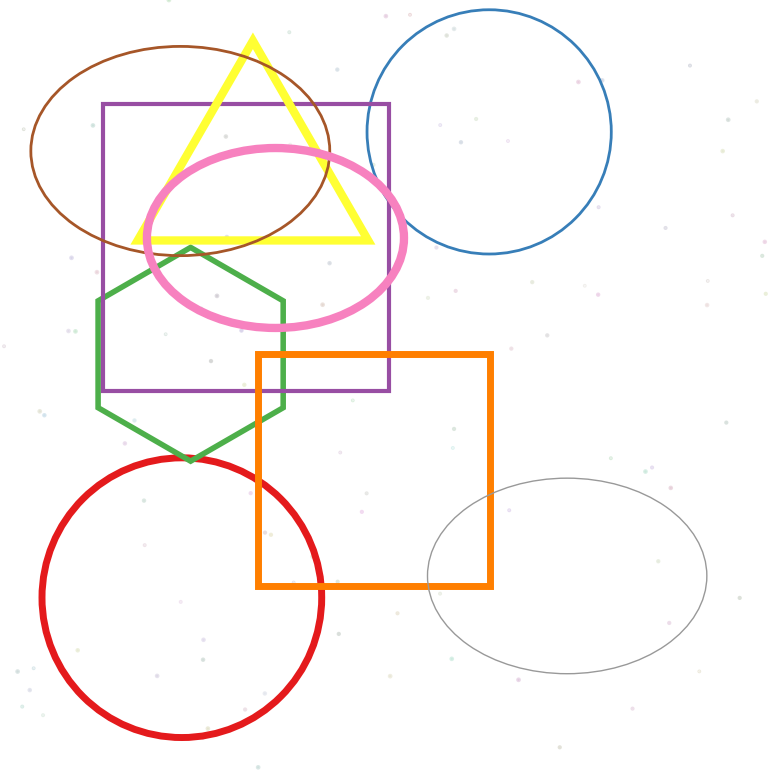[{"shape": "circle", "thickness": 2.5, "radius": 0.91, "center": [0.236, 0.224]}, {"shape": "circle", "thickness": 1, "radius": 0.79, "center": [0.635, 0.829]}, {"shape": "hexagon", "thickness": 2, "radius": 0.69, "center": [0.248, 0.54]}, {"shape": "square", "thickness": 1.5, "radius": 0.93, "center": [0.32, 0.679]}, {"shape": "square", "thickness": 2.5, "radius": 0.75, "center": [0.485, 0.39]}, {"shape": "triangle", "thickness": 3, "radius": 0.86, "center": [0.328, 0.774]}, {"shape": "oval", "thickness": 1, "radius": 0.97, "center": [0.234, 0.804]}, {"shape": "oval", "thickness": 3, "radius": 0.83, "center": [0.358, 0.691]}, {"shape": "oval", "thickness": 0.5, "radius": 0.91, "center": [0.737, 0.252]}]